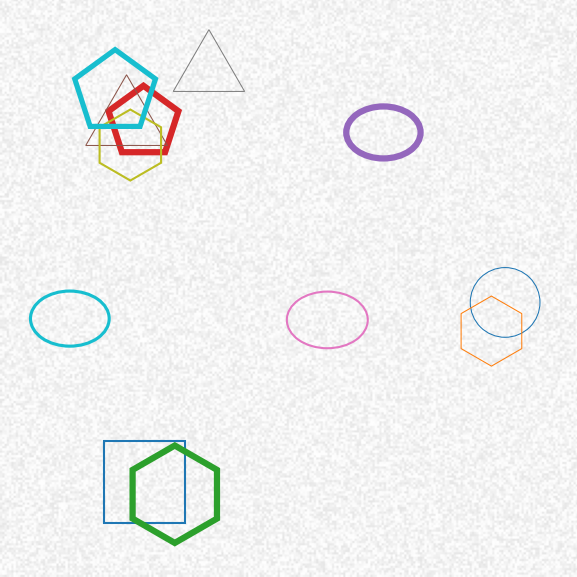[{"shape": "circle", "thickness": 0.5, "radius": 0.3, "center": [0.875, 0.475]}, {"shape": "square", "thickness": 1, "radius": 0.35, "center": [0.25, 0.164]}, {"shape": "hexagon", "thickness": 0.5, "radius": 0.3, "center": [0.851, 0.426]}, {"shape": "hexagon", "thickness": 3, "radius": 0.42, "center": [0.303, 0.143]}, {"shape": "pentagon", "thickness": 3, "radius": 0.32, "center": [0.248, 0.787]}, {"shape": "oval", "thickness": 3, "radius": 0.32, "center": [0.664, 0.77]}, {"shape": "triangle", "thickness": 0.5, "radius": 0.41, "center": [0.219, 0.788]}, {"shape": "oval", "thickness": 1, "radius": 0.35, "center": [0.567, 0.445]}, {"shape": "triangle", "thickness": 0.5, "radius": 0.36, "center": [0.362, 0.876]}, {"shape": "hexagon", "thickness": 1, "radius": 0.31, "center": [0.226, 0.748]}, {"shape": "oval", "thickness": 1.5, "radius": 0.34, "center": [0.121, 0.447]}, {"shape": "pentagon", "thickness": 2.5, "radius": 0.37, "center": [0.199, 0.84]}]